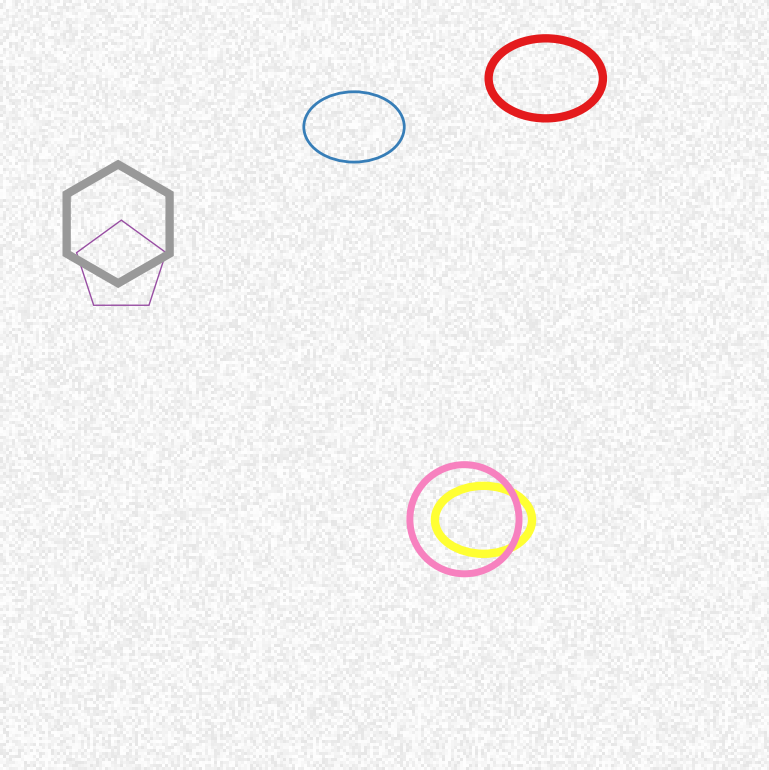[{"shape": "oval", "thickness": 3, "radius": 0.37, "center": [0.709, 0.898]}, {"shape": "oval", "thickness": 1, "radius": 0.33, "center": [0.46, 0.835]}, {"shape": "pentagon", "thickness": 0.5, "radius": 0.31, "center": [0.158, 0.653]}, {"shape": "oval", "thickness": 3, "radius": 0.32, "center": [0.628, 0.325]}, {"shape": "circle", "thickness": 2.5, "radius": 0.35, "center": [0.603, 0.326]}, {"shape": "hexagon", "thickness": 3, "radius": 0.39, "center": [0.153, 0.709]}]